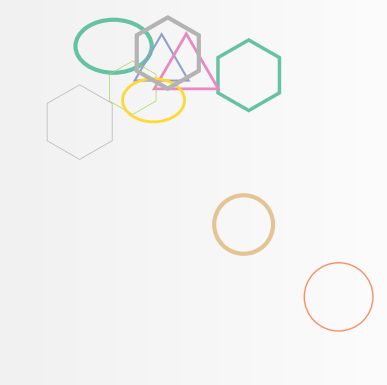[{"shape": "hexagon", "thickness": 2.5, "radius": 0.46, "center": [0.642, 0.805]}, {"shape": "oval", "thickness": 3, "radius": 0.49, "center": [0.293, 0.88]}, {"shape": "circle", "thickness": 1, "radius": 0.44, "center": [0.874, 0.229]}, {"shape": "triangle", "thickness": 1.5, "radius": 0.4, "center": [0.417, 0.831]}, {"shape": "triangle", "thickness": 2, "radius": 0.48, "center": [0.481, 0.817]}, {"shape": "hexagon", "thickness": 0.5, "radius": 0.35, "center": [0.343, 0.772]}, {"shape": "oval", "thickness": 2, "radius": 0.4, "center": [0.396, 0.74]}, {"shape": "circle", "thickness": 3, "radius": 0.38, "center": [0.629, 0.417]}, {"shape": "hexagon", "thickness": 3, "radius": 0.46, "center": [0.433, 0.862]}, {"shape": "hexagon", "thickness": 0.5, "radius": 0.48, "center": [0.206, 0.683]}]